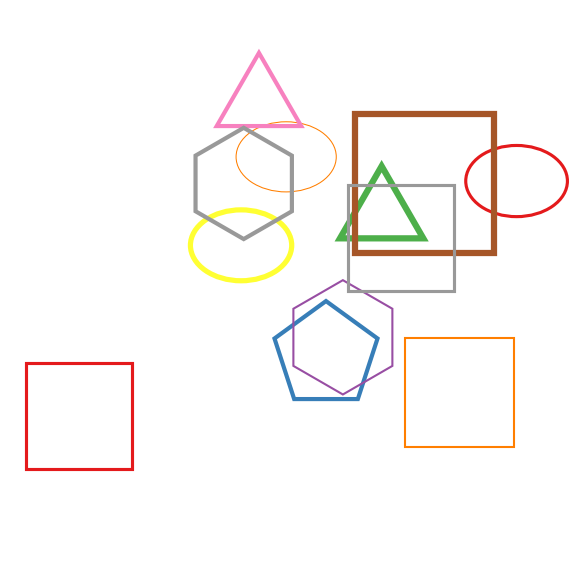[{"shape": "square", "thickness": 1.5, "radius": 0.46, "center": [0.137, 0.279]}, {"shape": "oval", "thickness": 1.5, "radius": 0.44, "center": [0.895, 0.686]}, {"shape": "pentagon", "thickness": 2, "radius": 0.47, "center": [0.565, 0.384]}, {"shape": "triangle", "thickness": 3, "radius": 0.42, "center": [0.661, 0.628]}, {"shape": "hexagon", "thickness": 1, "radius": 0.49, "center": [0.594, 0.415]}, {"shape": "oval", "thickness": 0.5, "radius": 0.43, "center": [0.496, 0.728]}, {"shape": "square", "thickness": 1, "radius": 0.47, "center": [0.796, 0.319]}, {"shape": "oval", "thickness": 2.5, "radius": 0.44, "center": [0.417, 0.574]}, {"shape": "square", "thickness": 3, "radius": 0.6, "center": [0.735, 0.681]}, {"shape": "triangle", "thickness": 2, "radius": 0.42, "center": [0.448, 0.823]}, {"shape": "square", "thickness": 1.5, "radius": 0.46, "center": [0.695, 0.587]}, {"shape": "hexagon", "thickness": 2, "radius": 0.48, "center": [0.422, 0.681]}]